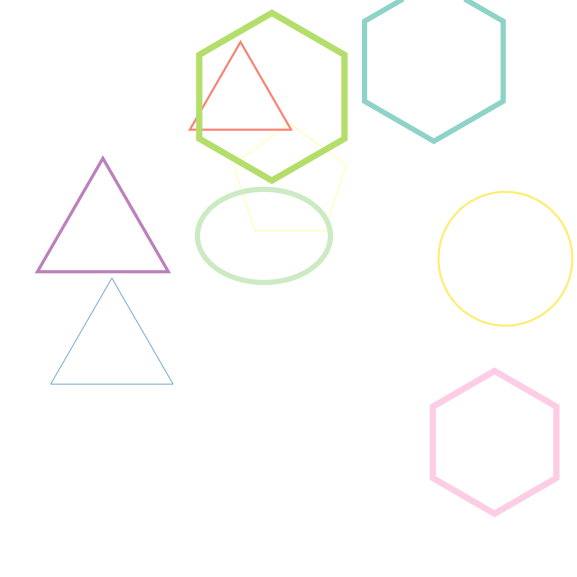[{"shape": "hexagon", "thickness": 2.5, "radius": 0.69, "center": [0.751, 0.893]}, {"shape": "pentagon", "thickness": 0.5, "radius": 0.51, "center": [0.502, 0.683]}, {"shape": "triangle", "thickness": 1, "radius": 0.51, "center": [0.416, 0.825]}, {"shape": "triangle", "thickness": 0.5, "radius": 0.61, "center": [0.194, 0.395]}, {"shape": "hexagon", "thickness": 3, "radius": 0.73, "center": [0.471, 0.832]}, {"shape": "hexagon", "thickness": 3, "radius": 0.62, "center": [0.856, 0.233]}, {"shape": "triangle", "thickness": 1.5, "radius": 0.65, "center": [0.178, 0.594]}, {"shape": "oval", "thickness": 2.5, "radius": 0.58, "center": [0.457, 0.591]}, {"shape": "circle", "thickness": 1, "radius": 0.58, "center": [0.875, 0.551]}]